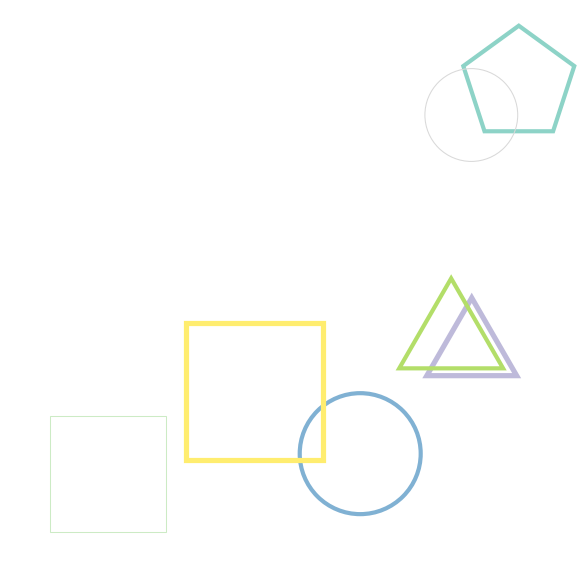[{"shape": "pentagon", "thickness": 2, "radius": 0.51, "center": [0.898, 0.854]}, {"shape": "triangle", "thickness": 2.5, "radius": 0.45, "center": [0.817, 0.394]}, {"shape": "circle", "thickness": 2, "radius": 0.52, "center": [0.624, 0.214]}, {"shape": "triangle", "thickness": 2, "radius": 0.52, "center": [0.781, 0.413]}, {"shape": "circle", "thickness": 0.5, "radius": 0.4, "center": [0.816, 0.8]}, {"shape": "square", "thickness": 0.5, "radius": 0.51, "center": [0.187, 0.178]}, {"shape": "square", "thickness": 2.5, "radius": 0.59, "center": [0.441, 0.321]}]